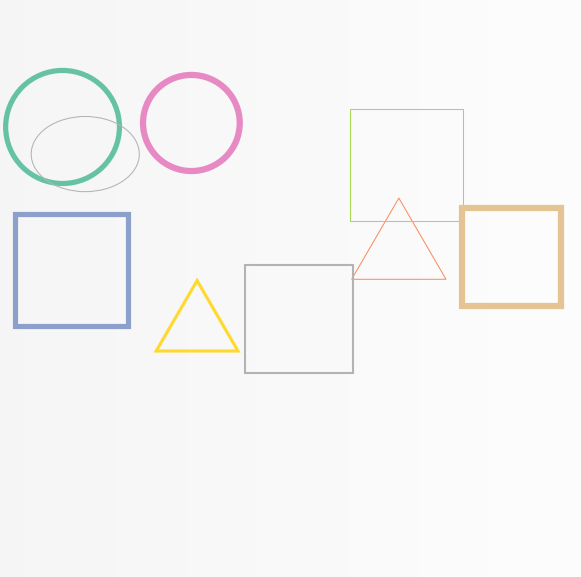[{"shape": "circle", "thickness": 2.5, "radius": 0.49, "center": [0.108, 0.779]}, {"shape": "triangle", "thickness": 0.5, "radius": 0.47, "center": [0.686, 0.562]}, {"shape": "square", "thickness": 2.5, "radius": 0.48, "center": [0.123, 0.532]}, {"shape": "circle", "thickness": 3, "radius": 0.42, "center": [0.329, 0.786]}, {"shape": "square", "thickness": 0.5, "radius": 0.49, "center": [0.699, 0.713]}, {"shape": "triangle", "thickness": 1.5, "radius": 0.41, "center": [0.339, 0.432]}, {"shape": "square", "thickness": 3, "radius": 0.43, "center": [0.88, 0.554]}, {"shape": "oval", "thickness": 0.5, "radius": 0.46, "center": [0.147, 0.732]}, {"shape": "square", "thickness": 1, "radius": 0.47, "center": [0.515, 0.447]}]